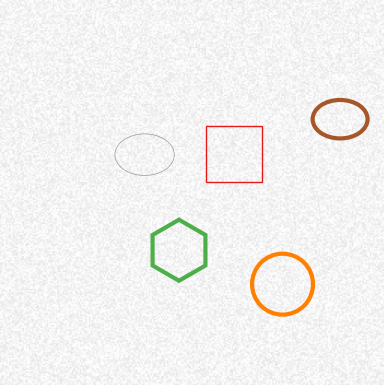[{"shape": "square", "thickness": 1, "radius": 0.36, "center": [0.608, 0.6]}, {"shape": "hexagon", "thickness": 3, "radius": 0.4, "center": [0.465, 0.35]}, {"shape": "circle", "thickness": 3, "radius": 0.4, "center": [0.734, 0.262]}, {"shape": "oval", "thickness": 3, "radius": 0.36, "center": [0.883, 0.69]}, {"shape": "oval", "thickness": 0.5, "radius": 0.39, "center": [0.376, 0.598]}]